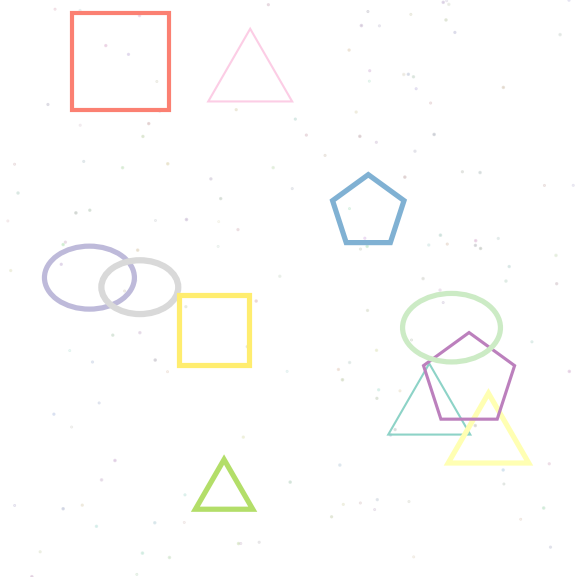[{"shape": "triangle", "thickness": 1, "radius": 0.41, "center": [0.743, 0.288]}, {"shape": "triangle", "thickness": 2.5, "radius": 0.4, "center": [0.846, 0.238]}, {"shape": "oval", "thickness": 2.5, "radius": 0.39, "center": [0.155, 0.518]}, {"shape": "square", "thickness": 2, "radius": 0.42, "center": [0.209, 0.893]}, {"shape": "pentagon", "thickness": 2.5, "radius": 0.33, "center": [0.638, 0.632]}, {"shape": "triangle", "thickness": 2.5, "radius": 0.29, "center": [0.388, 0.146]}, {"shape": "triangle", "thickness": 1, "radius": 0.42, "center": [0.433, 0.865]}, {"shape": "oval", "thickness": 3, "radius": 0.33, "center": [0.242, 0.502]}, {"shape": "pentagon", "thickness": 1.5, "radius": 0.41, "center": [0.812, 0.34]}, {"shape": "oval", "thickness": 2.5, "radius": 0.42, "center": [0.782, 0.432]}, {"shape": "square", "thickness": 2.5, "radius": 0.3, "center": [0.37, 0.428]}]